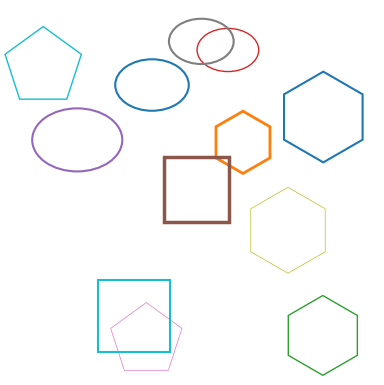[{"shape": "hexagon", "thickness": 1.5, "radius": 0.59, "center": [0.84, 0.696]}, {"shape": "oval", "thickness": 1.5, "radius": 0.48, "center": [0.395, 0.779]}, {"shape": "hexagon", "thickness": 2, "radius": 0.4, "center": [0.631, 0.63]}, {"shape": "hexagon", "thickness": 1, "radius": 0.52, "center": [0.839, 0.129]}, {"shape": "oval", "thickness": 1, "radius": 0.4, "center": [0.592, 0.87]}, {"shape": "oval", "thickness": 1.5, "radius": 0.58, "center": [0.201, 0.637]}, {"shape": "square", "thickness": 2.5, "radius": 0.42, "center": [0.511, 0.507]}, {"shape": "pentagon", "thickness": 0.5, "radius": 0.49, "center": [0.38, 0.117]}, {"shape": "oval", "thickness": 1.5, "radius": 0.42, "center": [0.523, 0.893]}, {"shape": "hexagon", "thickness": 0.5, "radius": 0.56, "center": [0.748, 0.402]}, {"shape": "pentagon", "thickness": 1, "radius": 0.52, "center": [0.112, 0.827]}, {"shape": "square", "thickness": 1.5, "radius": 0.47, "center": [0.349, 0.179]}]